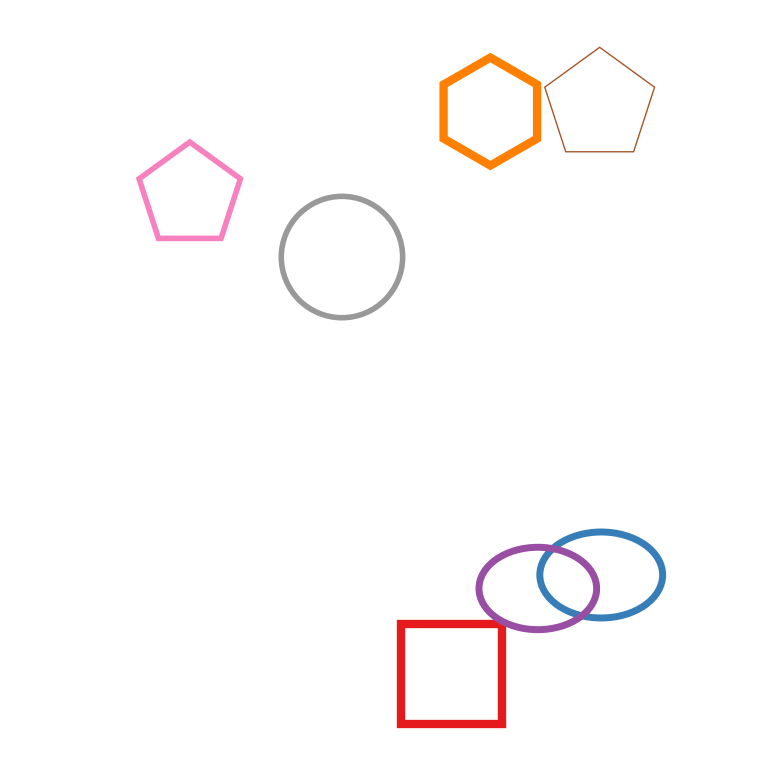[{"shape": "square", "thickness": 3, "radius": 0.33, "center": [0.586, 0.125]}, {"shape": "oval", "thickness": 2.5, "radius": 0.4, "center": [0.781, 0.253]}, {"shape": "oval", "thickness": 2.5, "radius": 0.38, "center": [0.698, 0.236]}, {"shape": "hexagon", "thickness": 3, "radius": 0.35, "center": [0.637, 0.855]}, {"shape": "pentagon", "thickness": 0.5, "radius": 0.37, "center": [0.779, 0.864]}, {"shape": "pentagon", "thickness": 2, "radius": 0.35, "center": [0.246, 0.746]}, {"shape": "circle", "thickness": 2, "radius": 0.39, "center": [0.444, 0.666]}]